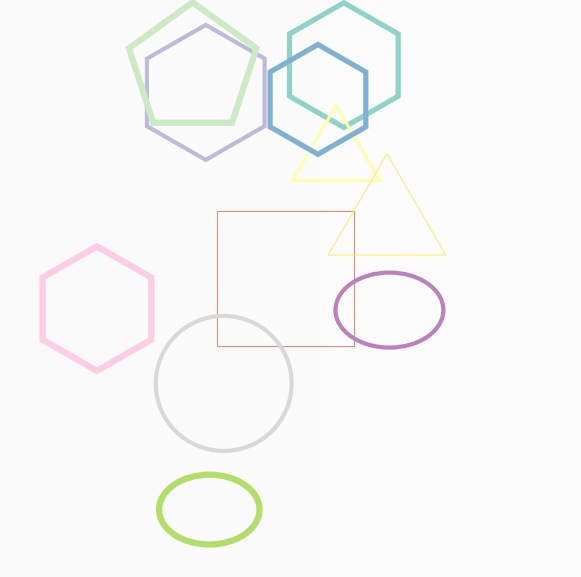[{"shape": "hexagon", "thickness": 2.5, "radius": 0.54, "center": [0.592, 0.886]}, {"shape": "triangle", "thickness": 1.5, "radius": 0.43, "center": [0.578, 0.73]}, {"shape": "hexagon", "thickness": 2, "radius": 0.58, "center": [0.354, 0.839]}, {"shape": "square", "thickness": 0.5, "radius": 0.59, "center": [0.491, 0.517]}, {"shape": "hexagon", "thickness": 2.5, "radius": 0.48, "center": [0.547, 0.827]}, {"shape": "oval", "thickness": 3, "radius": 0.43, "center": [0.36, 0.117]}, {"shape": "hexagon", "thickness": 3, "radius": 0.54, "center": [0.167, 0.465]}, {"shape": "circle", "thickness": 2, "radius": 0.58, "center": [0.385, 0.335]}, {"shape": "oval", "thickness": 2, "radius": 0.46, "center": [0.67, 0.462]}, {"shape": "pentagon", "thickness": 3, "radius": 0.58, "center": [0.331, 0.88]}, {"shape": "triangle", "thickness": 0.5, "radius": 0.58, "center": [0.666, 0.616]}]